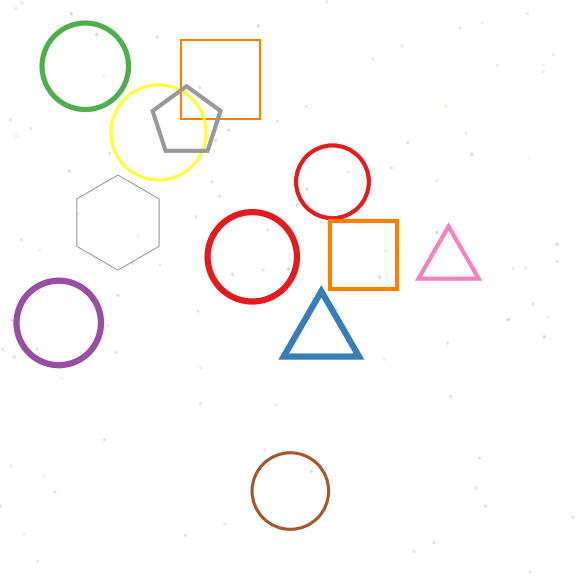[{"shape": "circle", "thickness": 2, "radius": 0.32, "center": [0.576, 0.684]}, {"shape": "circle", "thickness": 3, "radius": 0.39, "center": [0.437, 0.554]}, {"shape": "triangle", "thickness": 3, "radius": 0.38, "center": [0.556, 0.419]}, {"shape": "circle", "thickness": 2.5, "radius": 0.37, "center": [0.148, 0.884]}, {"shape": "circle", "thickness": 3, "radius": 0.37, "center": [0.102, 0.44]}, {"shape": "square", "thickness": 2, "radius": 0.29, "center": [0.629, 0.558]}, {"shape": "square", "thickness": 1, "radius": 0.34, "center": [0.381, 0.861]}, {"shape": "circle", "thickness": 1.5, "radius": 0.41, "center": [0.274, 0.77]}, {"shape": "circle", "thickness": 1.5, "radius": 0.33, "center": [0.503, 0.149]}, {"shape": "triangle", "thickness": 2, "radius": 0.3, "center": [0.777, 0.547]}, {"shape": "hexagon", "thickness": 0.5, "radius": 0.41, "center": [0.204, 0.614]}, {"shape": "pentagon", "thickness": 2, "radius": 0.31, "center": [0.323, 0.788]}]